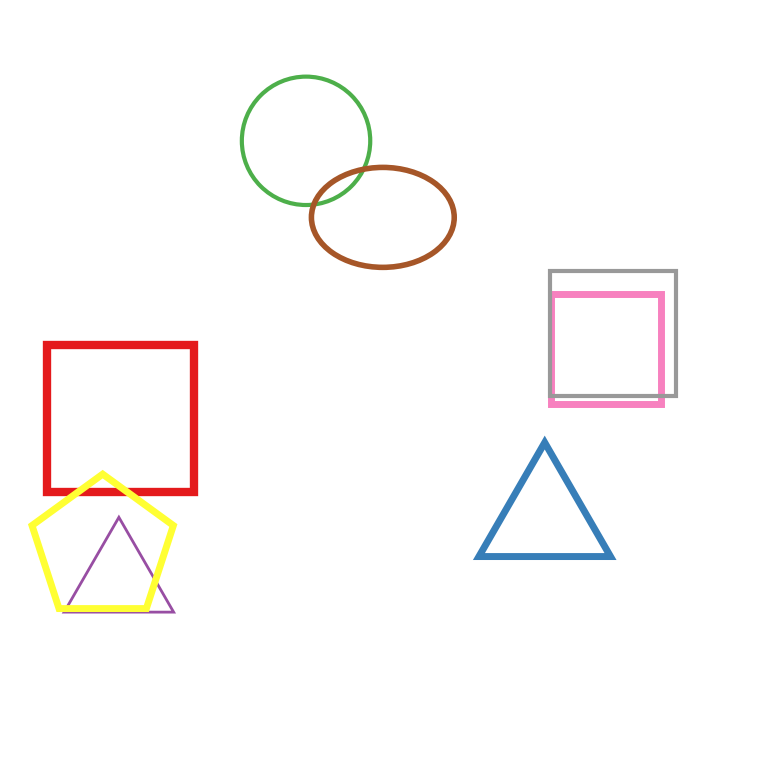[{"shape": "square", "thickness": 3, "radius": 0.48, "center": [0.157, 0.456]}, {"shape": "triangle", "thickness": 2.5, "radius": 0.49, "center": [0.707, 0.327]}, {"shape": "circle", "thickness": 1.5, "radius": 0.42, "center": [0.397, 0.817]}, {"shape": "triangle", "thickness": 1, "radius": 0.41, "center": [0.154, 0.246]}, {"shape": "pentagon", "thickness": 2.5, "radius": 0.48, "center": [0.133, 0.288]}, {"shape": "oval", "thickness": 2, "radius": 0.46, "center": [0.497, 0.718]}, {"shape": "square", "thickness": 2.5, "radius": 0.36, "center": [0.787, 0.546]}, {"shape": "square", "thickness": 1.5, "radius": 0.41, "center": [0.796, 0.567]}]